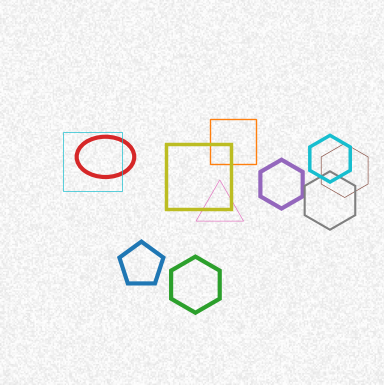[{"shape": "pentagon", "thickness": 3, "radius": 0.3, "center": [0.367, 0.312]}, {"shape": "square", "thickness": 1, "radius": 0.3, "center": [0.606, 0.633]}, {"shape": "hexagon", "thickness": 3, "radius": 0.36, "center": [0.508, 0.261]}, {"shape": "oval", "thickness": 3, "radius": 0.37, "center": [0.274, 0.593]}, {"shape": "hexagon", "thickness": 3, "radius": 0.32, "center": [0.731, 0.522]}, {"shape": "hexagon", "thickness": 0.5, "radius": 0.35, "center": [0.895, 0.557]}, {"shape": "triangle", "thickness": 0.5, "radius": 0.36, "center": [0.571, 0.461]}, {"shape": "hexagon", "thickness": 1.5, "radius": 0.38, "center": [0.857, 0.479]}, {"shape": "square", "thickness": 2.5, "radius": 0.42, "center": [0.516, 0.542]}, {"shape": "hexagon", "thickness": 2.5, "radius": 0.3, "center": [0.857, 0.588]}, {"shape": "square", "thickness": 0.5, "radius": 0.38, "center": [0.24, 0.582]}]